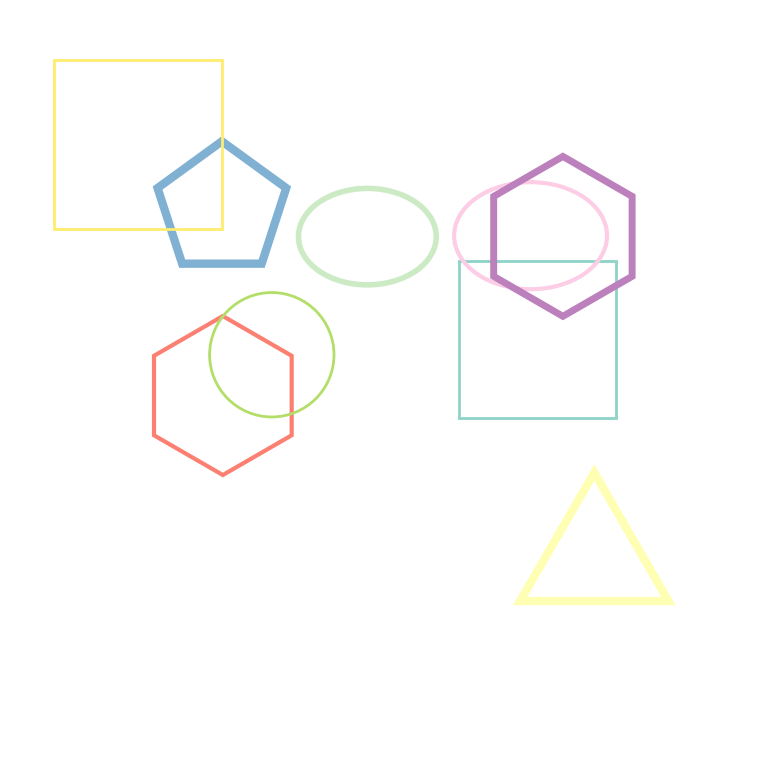[{"shape": "square", "thickness": 1, "radius": 0.51, "center": [0.698, 0.559]}, {"shape": "triangle", "thickness": 3, "radius": 0.56, "center": [0.772, 0.275]}, {"shape": "hexagon", "thickness": 1.5, "radius": 0.52, "center": [0.289, 0.486]}, {"shape": "pentagon", "thickness": 3, "radius": 0.44, "center": [0.288, 0.729]}, {"shape": "circle", "thickness": 1, "radius": 0.4, "center": [0.353, 0.539]}, {"shape": "oval", "thickness": 1.5, "radius": 0.5, "center": [0.689, 0.694]}, {"shape": "hexagon", "thickness": 2.5, "radius": 0.52, "center": [0.731, 0.693]}, {"shape": "oval", "thickness": 2, "radius": 0.45, "center": [0.477, 0.693]}, {"shape": "square", "thickness": 1, "radius": 0.55, "center": [0.179, 0.812]}]